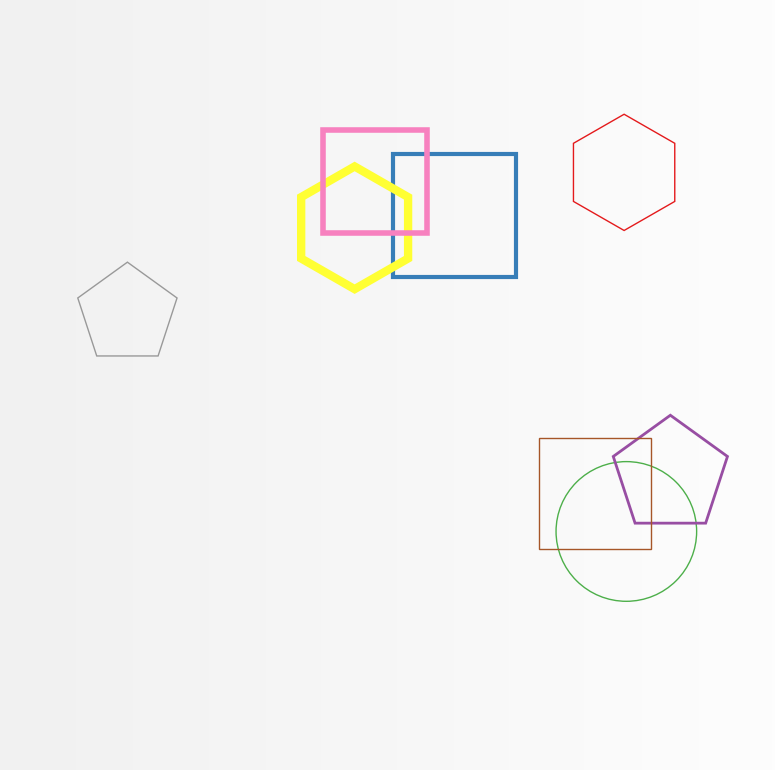[{"shape": "hexagon", "thickness": 0.5, "radius": 0.38, "center": [0.805, 0.776]}, {"shape": "square", "thickness": 1.5, "radius": 0.4, "center": [0.587, 0.72]}, {"shape": "circle", "thickness": 0.5, "radius": 0.45, "center": [0.808, 0.31]}, {"shape": "pentagon", "thickness": 1, "radius": 0.39, "center": [0.865, 0.383]}, {"shape": "hexagon", "thickness": 3, "radius": 0.4, "center": [0.458, 0.704]}, {"shape": "square", "thickness": 0.5, "radius": 0.36, "center": [0.768, 0.359]}, {"shape": "square", "thickness": 2, "radius": 0.33, "center": [0.484, 0.764]}, {"shape": "pentagon", "thickness": 0.5, "radius": 0.34, "center": [0.164, 0.592]}]